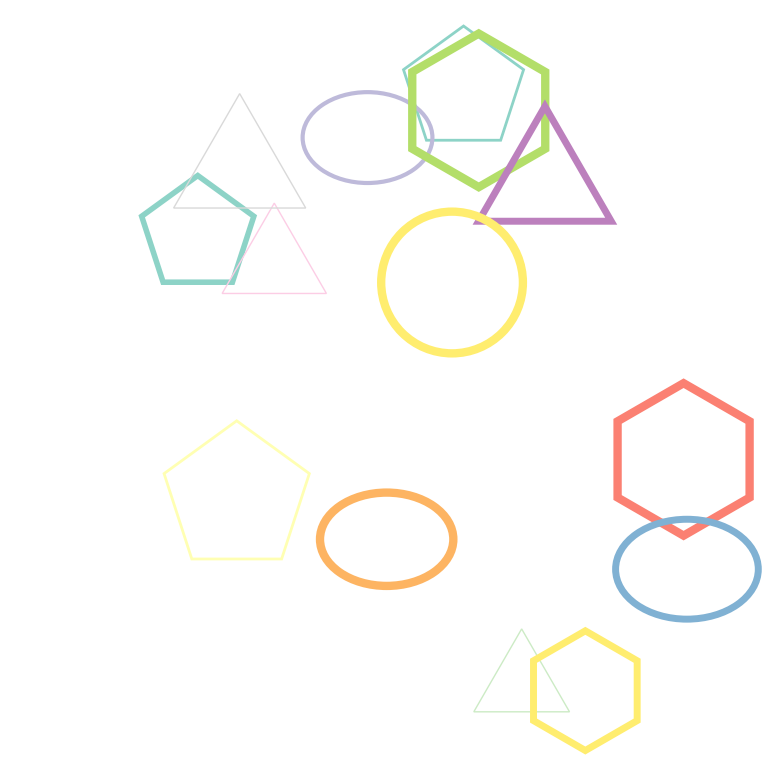[{"shape": "pentagon", "thickness": 1, "radius": 0.41, "center": [0.602, 0.884]}, {"shape": "pentagon", "thickness": 2, "radius": 0.38, "center": [0.257, 0.695]}, {"shape": "pentagon", "thickness": 1, "radius": 0.5, "center": [0.307, 0.354]}, {"shape": "oval", "thickness": 1.5, "radius": 0.42, "center": [0.477, 0.821]}, {"shape": "hexagon", "thickness": 3, "radius": 0.49, "center": [0.888, 0.403]}, {"shape": "oval", "thickness": 2.5, "radius": 0.46, "center": [0.892, 0.261]}, {"shape": "oval", "thickness": 3, "radius": 0.43, "center": [0.502, 0.3]}, {"shape": "hexagon", "thickness": 3, "radius": 0.5, "center": [0.622, 0.857]}, {"shape": "triangle", "thickness": 0.5, "radius": 0.39, "center": [0.356, 0.658]}, {"shape": "triangle", "thickness": 0.5, "radius": 0.5, "center": [0.311, 0.779]}, {"shape": "triangle", "thickness": 2.5, "radius": 0.5, "center": [0.708, 0.762]}, {"shape": "triangle", "thickness": 0.5, "radius": 0.36, "center": [0.677, 0.111]}, {"shape": "circle", "thickness": 3, "radius": 0.46, "center": [0.587, 0.633]}, {"shape": "hexagon", "thickness": 2.5, "radius": 0.39, "center": [0.76, 0.103]}]